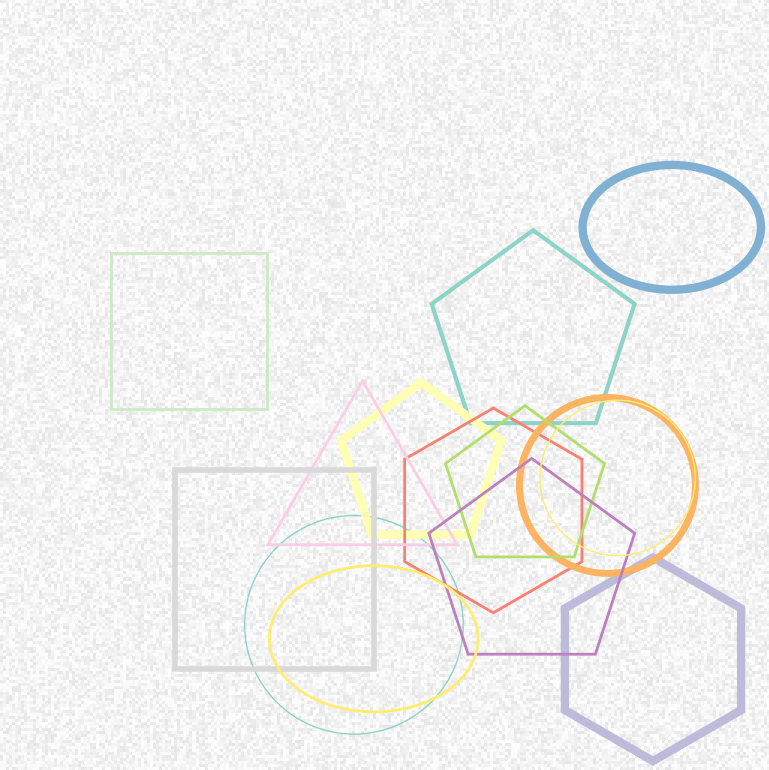[{"shape": "pentagon", "thickness": 1.5, "radius": 0.69, "center": [0.692, 0.562]}, {"shape": "circle", "thickness": 0.5, "radius": 0.71, "center": [0.46, 0.189]}, {"shape": "pentagon", "thickness": 3, "radius": 0.55, "center": [0.547, 0.394]}, {"shape": "hexagon", "thickness": 3, "radius": 0.66, "center": [0.848, 0.144]}, {"shape": "hexagon", "thickness": 1, "radius": 0.66, "center": [0.641, 0.337]}, {"shape": "oval", "thickness": 3, "radius": 0.58, "center": [0.872, 0.705]}, {"shape": "circle", "thickness": 2.5, "radius": 0.57, "center": [0.789, 0.37]}, {"shape": "pentagon", "thickness": 1, "radius": 0.54, "center": [0.682, 0.365]}, {"shape": "triangle", "thickness": 1, "radius": 0.71, "center": [0.471, 0.363]}, {"shape": "square", "thickness": 2, "radius": 0.65, "center": [0.357, 0.261]}, {"shape": "pentagon", "thickness": 1, "radius": 0.7, "center": [0.691, 0.264]}, {"shape": "square", "thickness": 1, "radius": 0.51, "center": [0.246, 0.57]}, {"shape": "circle", "thickness": 0.5, "radius": 0.5, "center": [0.802, 0.379]}, {"shape": "oval", "thickness": 1, "radius": 0.68, "center": [0.485, 0.17]}]